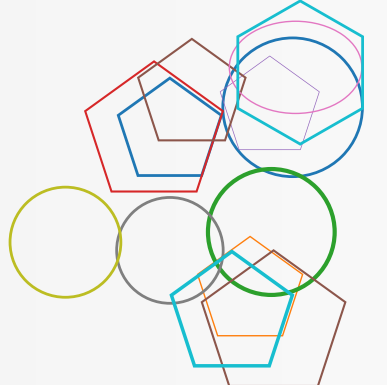[{"shape": "pentagon", "thickness": 2, "radius": 0.7, "center": [0.438, 0.657]}, {"shape": "circle", "thickness": 2, "radius": 0.9, "center": [0.755, 0.721]}, {"shape": "pentagon", "thickness": 1, "radius": 0.71, "center": [0.645, 0.243]}, {"shape": "circle", "thickness": 3, "radius": 0.82, "center": [0.7, 0.397]}, {"shape": "pentagon", "thickness": 1.5, "radius": 0.93, "center": [0.398, 0.654]}, {"shape": "pentagon", "thickness": 0.5, "radius": 0.67, "center": [0.696, 0.72]}, {"shape": "pentagon", "thickness": 1.5, "radius": 0.97, "center": [0.706, 0.155]}, {"shape": "pentagon", "thickness": 1.5, "radius": 0.73, "center": [0.495, 0.753]}, {"shape": "oval", "thickness": 1, "radius": 0.86, "center": [0.763, 0.825]}, {"shape": "circle", "thickness": 2, "radius": 0.69, "center": [0.438, 0.35]}, {"shape": "circle", "thickness": 2, "radius": 0.72, "center": [0.169, 0.371]}, {"shape": "hexagon", "thickness": 2, "radius": 0.93, "center": [0.775, 0.812]}, {"shape": "pentagon", "thickness": 2.5, "radius": 0.82, "center": [0.598, 0.183]}]